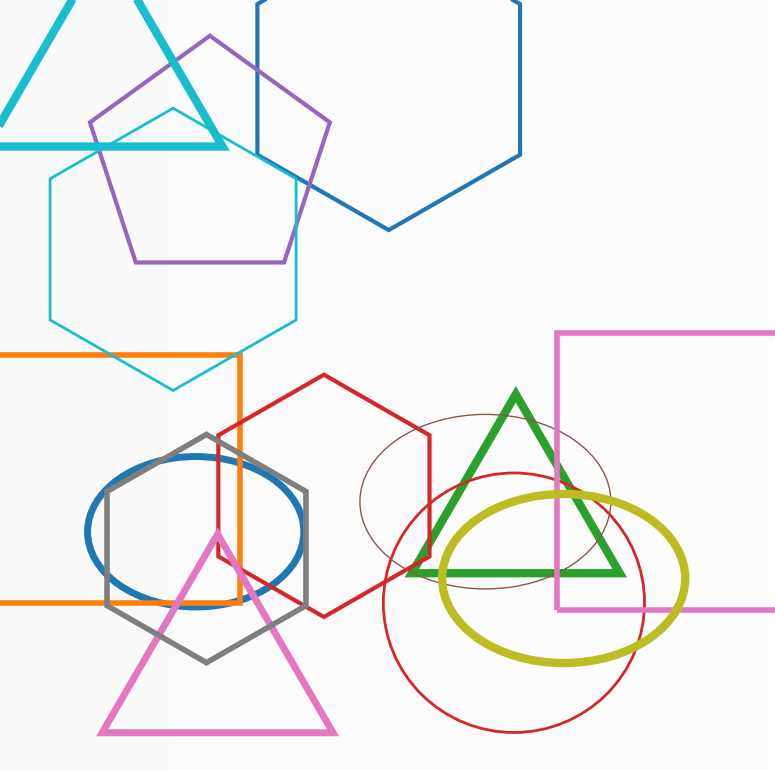[{"shape": "hexagon", "thickness": 1.5, "radius": 0.98, "center": [0.502, 0.897]}, {"shape": "oval", "thickness": 2.5, "radius": 0.7, "center": [0.253, 0.309]}, {"shape": "square", "thickness": 2, "radius": 0.8, "center": [0.148, 0.378]}, {"shape": "triangle", "thickness": 3, "radius": 0.77, "center": [0.666, 0.333]}, {"shape": "circle", "thickness": 1, "radius": 0.84, "center": [0.663, 0.217]}, {"shape": "hexagon", "thickness": 1.5, "radius": 0.79, "center": [0.418, 0.356]}, {"shape": "pentagon", "thickness": 1.5, "radius": 0.81, "center": [0.271, 0.791]}, {"shape": "oval", "thickness": 0.5, "radius": 0.81, "center": [0.626, 0.348]}, {"shape": "triangle", "thickness": 2.5, "radius": 0.86, "center": [0.281, 0.134]}, {"shape": "square", "thickness": 2, "radius": 0.9, "center": [0.898, 0.387]}, {"shape": "hexagon", "thickness": 2, "radius": 0.74, "center": [0.266, 0.288]}, {"shape": "oval", "thickness": 3, "radius": 0.78, "center": [0.727, 0.249]}, {"shape": "hexagon", "thickness": 1, "radius": 0.92, "center": [0.223, 0.676]}, {"shape": "triangle", "thickness": 3, "radius": 0.88, "center": [0.135, 0.897]}]